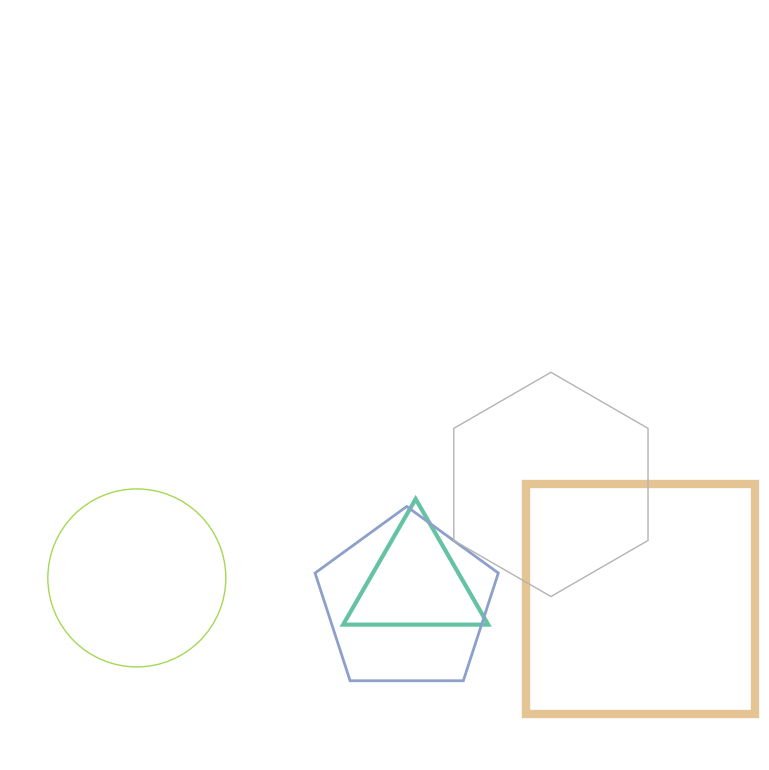[{"shape": "triangle", "thickness": 1.5, "radius": 0.54, "center": [0.54, 0.243]}, {"shape": "pentagon", "thickness": 1, "radius": 0.63, "center": [0.528, 0.217]}, {"shape": "circle", "thickness": 0.5, "radius": 0.58, "center": [0.178, 0.249]}, {"shape": "square", "thickness": 3, "radius": 0.75, "center": [0.832, 0.222]}, {"shape": "hexagon", "thickness": 0.5, "radius": 0.73, "center": [0.715, 0.371]}]